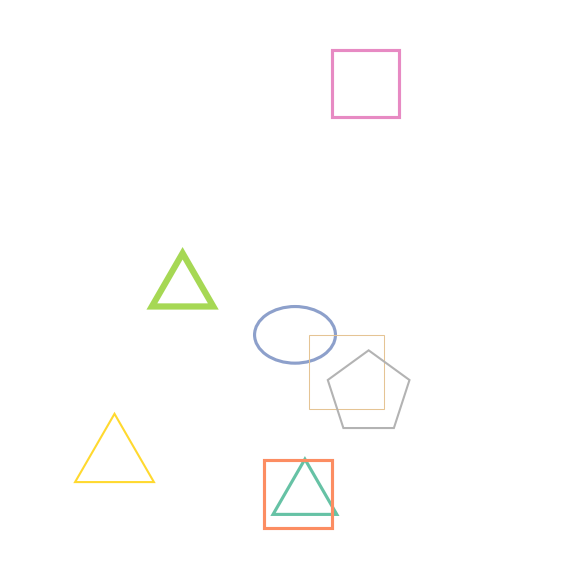[{"shape": "triangle", "thickness": 1.5, "radius": 0.32, "center": [0.528, 0.14]}, {"shape": "square", "thickness": 1.5, "radius": 0.29, "center": [0.517, 0.143]}, {"shape": "oval", "thickness": 1.5, "radius": 0.35, "center": [0.511, 0.419]}, {"shape": "square", "thickness": 1.5, "radius": 0.29, "center": [0.632, 0.854]}, {"shape": "triangle", "thickness": 3, "radius": 0.31, "center": [0.316, 0.499]}, {"shape": "triangle", "thickness": 1, "radius": 0.39, "center": [0.198, 0.204]}, {"shape": "square", "thickness": 0.5, "radius": 0.32, "center": [0.6, 0.354]}, {"shape": "pentagon", "thickness": 1, "radius": 0.37, "center": [0.638, 0.318]}]